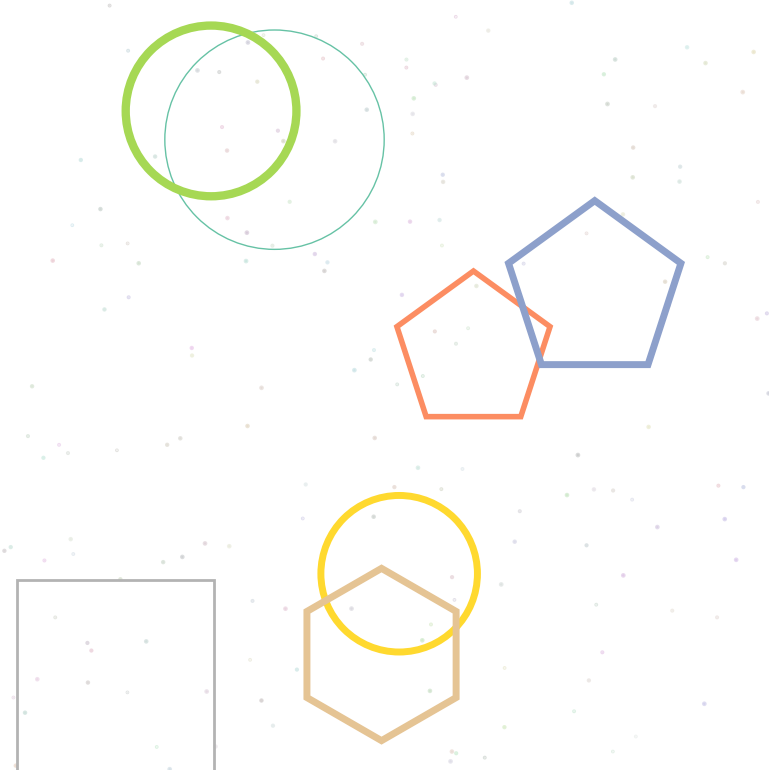[{"shape": "circle", "thickness": 0.5, "radius": 0.71, "center": [0.357, 0.819]}, {"shape": "pentagon", "thickness": 2, "radius": 0.52, "center": [0.615, 0.543]}, {"shape": "pentagon", "thickness": 2.5, "radius": 0.59, "center": [0.772, 0.622]}, {"shape": "circle", "thickness": 3, "radius": 0.55, "center": [0.274, 0.856]}, {"shape": "circle", "thickness": 2.5, "radius": 0.51, "center": [0.518, 0.255]}, {"shape": "hexagon", "thickness": 2.5, "radius": 0.56, "center": [0.495, 0.15]}, {"shape": "square", "thickness": 1, "radius": 0.64, "center": [0.15, 0.118]}]